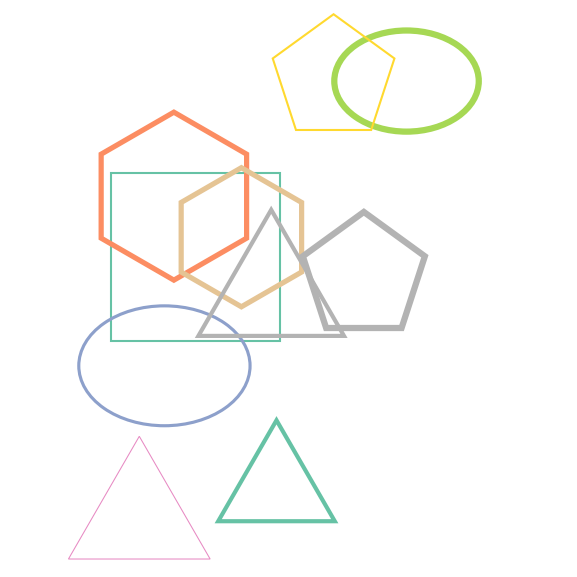[{"shape": "triangle", "thickness": 2, "radius": 0.58, "center": [0.479, 0.155]}, {"shape": "square", "thickness": 1, "radius": 0.73, "center": [0.339, 0.554]}, {"shape": "hexagon", "thickness": 2.5, "radius": 0.73, "center": [0.301, 0.659]}, {"shape": "oval", "thickness": 1.5, "radius": 0.74, "center": [0.285, 0.366]}, {"shape": "triangle", "thickness": 0.5, "radius": 0.71, "center": [0.241, 0.102]}, {"shape": "oval", "thickness": 3, "radius": 0.63, "center": [0.704, 0.859]}, {"shape": "pentagon", "thickness": 1, "radius": 0.55, "center": [0.578, 0.864]}, {"shape": "hexagon", "thickness": 2.5, "radius": 0.6, "center": [0.418, 0.588]}, {"shape": "triangle", "thickness": 2, "radius": 0.73, "center": [0.47, 0.49]}, {"shape": "pentagon", "thickness": 3, "radius": 0.56, "center": [0.63, 0.521]}]